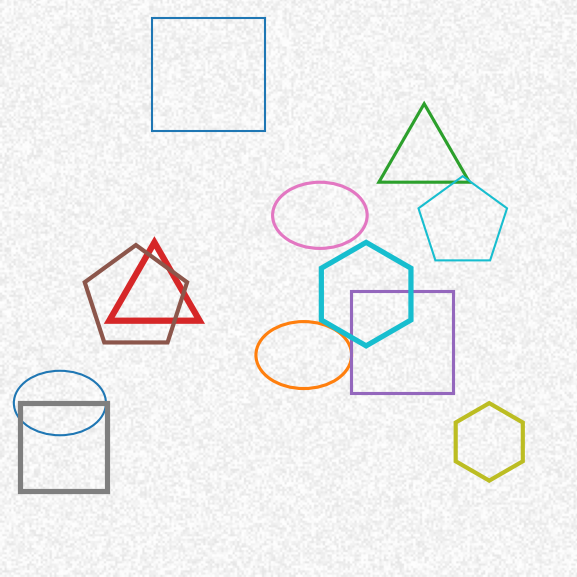[{"shape": "square", "thickness": 1, "radius": 0.49, "center": [0.361, 0.871]}, {"shape": "oval", "thickness": 1, "radius": 0.4, "center": [0.104, 0.301]}, {"shape": "oval", "thickness": 1.5, "radius": 0.41, "center": [0.526, 0.384]}, {"shape": "triangle", "thickness": 1.5, "radius": 0.45, "center": [0.735, 0.729]}, {"shape": "triangle", "thickness": 3, "radius": 0.45, "center": [0.267, 0.489]}, {"shape": "square", "thickness": 1.5, "radius": 0.44, "center": [0.696, 0.407]}, {"shape": "pentagon", "thickness": 2, "radius": 0.47, "center": [0.235, 0.482]}, {"shape": "oval", "thickness": 1.5, "radius": 0.41, "center": [0.554, 0.626]}, {"shape": "square", "thickness": 2.5, "radius": 0.38, "center": [0.11, 0.225]}, {"shape": "hexagon", "thickness": 2, "radius": 0.34, "center": [0.847, 0.234]}, {"shape": "hexagon", "thickness": 2.5, "radius": 0.45, "center": [0.634, 0.49]}, {"shape": "pentagon", "thickness": 1, "radius": 0.4, "center": [0.801, 0.613]}]